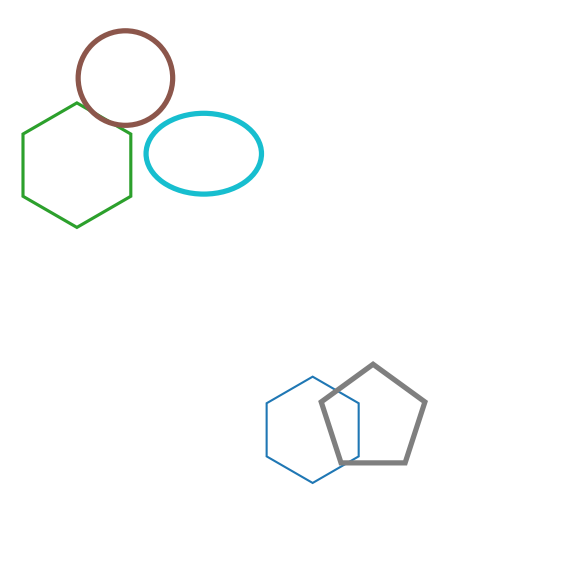[{"shape": "hexagon", "thickness": 1, "radius": 0.46, "center": [0.541, 0.255]}, {"shape": "hexagon", "thickness": 1.5, "radius": 0.54, "center": [0.133, 0.713]}, {"shape": "circle", "thickness": 2.5, "radius": 0.41, "center": [0.217, 0.864]}, {"shape": "pentagon", "thickness": 2.5, "radius": 0.47, "center": [0.646, 0.274]}, {"shape": "oval", "thickness": 2.5, "radius": 0.5, "center": [0.353, 0.733]}]